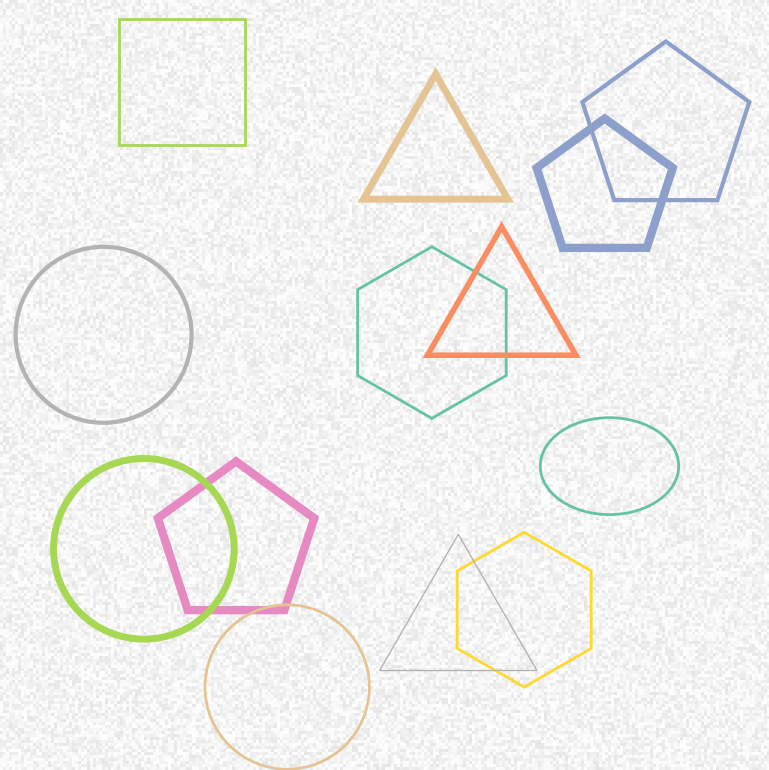[{"shape": "oval", "thickness": 1, "radius": 0.45, "center": [0.792, 0.395]}, {"shape": "hexagon", "thickness": 1, "radius": 0.56, "center": [0.561, 0.568]}, {"shape": "triangle", "thickness": 2, "radius": 0.56, "center": [0.652, 0.594]}, {"shape": "pentagon", "thickness": 3, "radius": 0.46, "center": [0.785, 0.753]}, {"shape": "pentagon", "thickness": 1.5, "radius": 0.57, "center": [0.865, 0.832]}, {"shape": "pentagon", "thickness": 3, "radius": 0.53, "center": [0.307, 0.294]}, {"shape": "circle", "thickness": 2.5, "radius": 0.59, "center": [0.187, 0.287]}, {"shape": "square", "thickness": 1, "radius": 0.41, "center": [0.237, 0.894]}, {"shape": "hexagon", "thickness": 1, "radius": 0.5, "center": [0.681, 0.208]}, {"shape": "triangle", "thickness": 2.5, "radius": 0.54, "center": [0.566, 0.795]}, {"shape": "circle", "thickness": 1, "radius": 0.53, "center": [0.373, 0.108]}, {"shape": "circle", "thickness": 1.5, "radius": 0.57, "center": [0.135, 0.565]}, {"shape": "triangle", "thickness": 0.5, "radius": 0.59, "center": [0.595, 0.188]}]